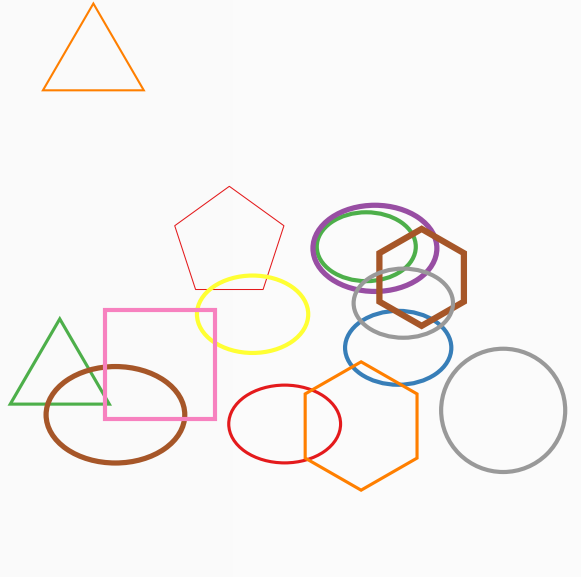[{"shape": "pentagon", "thickness": 0.5, "radius": 0.49, "center": [0.395, 0.578]}, {"shape": "oval", "thickness": 1.5, "radius": 0.48, "center": [0.49, 0.265]}, {"shape": "oval", "thickness": 2, "radius": 0.46, "center": [0.685, 0.397]}, {"shape": "oval", "thickness": 2, "radius": 0.43, "center": [0.63, 0.572]}, {"shape": "triangle", "thickness": 1.5, "radius": 0.49, "center": [0.103, 0.349]}, {"shape": "oval", "thickness": 2.5, "radius": 0.53, "center": [0.645, 0.569]}, {"shape": "hexagon", "thickness": 1.5, "radius": 0.56, "center": [0.621, 0.261]}, {"shape": "triangle", "thickness": 1, "radius": 0.5, "center": [0.161, 0.893]}, {"shape": "oval", "thickness": 2, "radius": 0.48, "center": [0.435, 0.455]}, {"shape": "hexagon", "thickness": 3, "radius": 0.42, "center": [0.725, 0.519]}, {"shape": "oval", "thickness": 2.5, "radius": 0.6, "center": [0.199, 0.281]}, {"shape": "square", "thickness": 2, "radius": 0.47, "center": [0.275, 0.368]}, {"shape": "circle", "thickness": 2, "radius": 0.53, "center": [0.866, 0.289]}, {"shape": "oval", "thickness": 2, "radius": 0.43, "center": [0.694, 0.474]}]